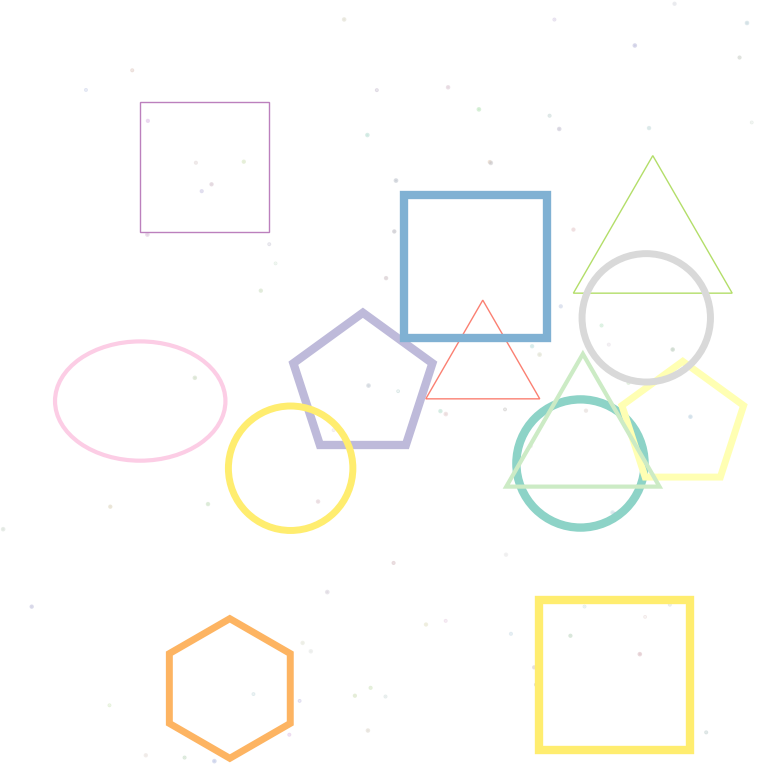[{"shape": "circle", "thickness": 3, "radius": 0.42, "center": [0.754, 0.398]}, {"shape": "pentagon", "thickness": 2.5, "radius": 0.42, "center": [0.887, 0.448]}, {"shape": "pentagon", "thickness": 3, "radius": 0.47, "center": [0.471, 0.499]}, {"shape": "triangle", "thickness": 0.5, "radius": 0.43, "center": [0.627, 0.525]}, {"shape": "square", "thickness": 3, "radius": 0.46, "center": [0.618, 0.654]}, {"shape": "hexagon", "thickness": 2.5, "radius": 0.45, "center": [0.298, 0.106]}, {"shape": "triangle", "thickness": 0.5, "radius": 0.6, "center": [0.848, 0.679]}, {"shape": "oval", "thickness": 1.5, "radius": 0.55, "center": [0.182, 0.479]}, {"shape": "circle", "thickness": 2.5, "radius": 0.42, "center": [0.839, 0.587]}, {"shape": "square", "thickness": 0.5, "radius": 0.42, "center": [0.266, 0.783]}, {"shape": "triangle", "thickness": 1.5, "radius": 0.57, "center": [0.757, 0.425]}, {"shape": "circle", "thickness": 2.5, "radius": 0.4, "center": [0.377, 0.392]}, {"shape": "square", "thickness": 3, "radius": 0.49, "center": [0.798, 0.123]}]